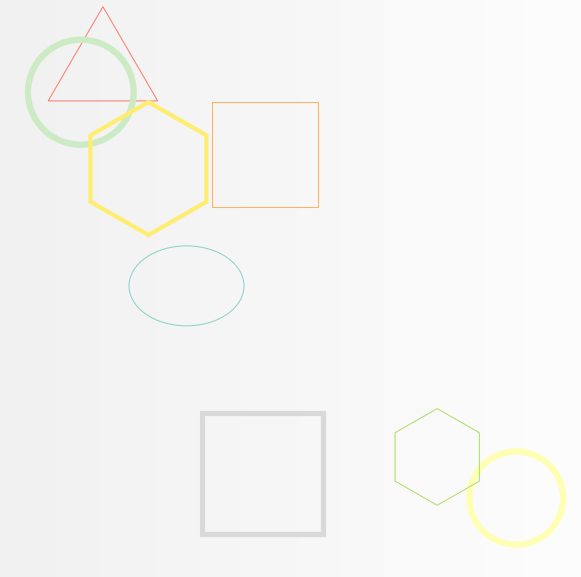[{"shape": "oval", "thickness": 0.5, "radius": 0.49, "center": [0.321, 0.504]}, {"shape": "circle", "thickness": 3, "radius": 0.4, "center": [0.888, 0.137]}, {"shape": "triangle", "thickness": 0.5, "radius": 0.54, "center": [0.177, 0.879]}, {"shape": "square", "thickness": 0.5, "radius": 0.46, "center": [0.456, 0.732]}, {"shape": "hexagon", "thickness": 0.5, "radius": 0.42, "center": [0.752, 0.208]}, {"shape": "square", "thickness": 2.5, "radius": 0.52, "center": [0.452, 0.18]}, {"shape": "circle", "thickness": 3, "radius": 0.45, "center": [0.139, 0.839]}, {"shape": "hexagon", "thickness": 2, "radius": 0.58, "center": [0.255, 0.707]}]